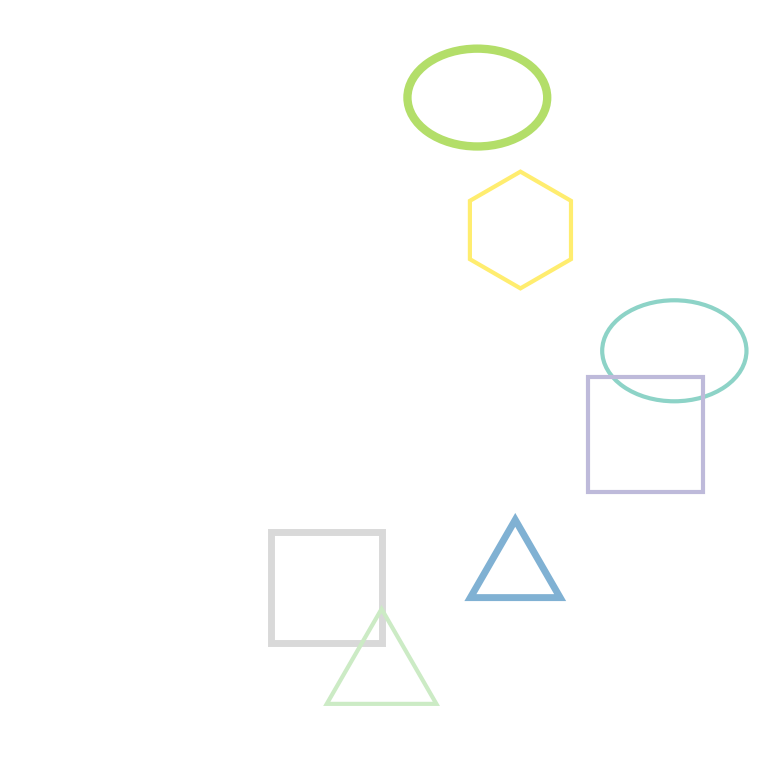[{"shape": "oval", "thickness": 1.5, "radius": 0.47, "center": [0.876, 0.544]}, {"shape": "square", "thickness": 1.5, "radius": 0.37, "center": [0.839, 0.436]}, {"shape": "triangle", "thickness": 2.5, "radius": 0.34, "center": [0.669, 0.258]}, {"shape": "oval", "thickness": 3, "radius": 0.45, "center": [0.62, 0.873]}, {"shape": "square", "thickness": 2.5, "radius": 0.36, "center": [0.424, 0.237]}, {"shape": "triangle", "thickness": 1.5, "radius": 0.41, "center": [0.496, 0.127]}, {"shape": "hexagon", "thickness": 1.5, "radius": 0.38, "center": [0.676, 0.701]}]